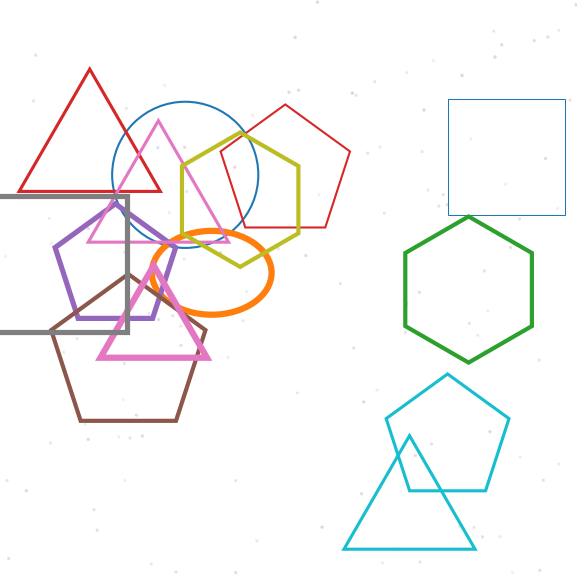[{"shape": "square", "thickness": 0.5, "radius": 0.5, "center": [0.877, 0.728]}, {"shape": "circle", "thickness": 1, "radius": 0.63, "center": [0.321, 0.696]}, {"shape": "oval", "thickness": 3, "radius": 0.52, "center": [0.367, 0.527]}, {"shape": "hexagon", "thickness": 2, "radius": 0.63, "center": [0.811, 0.498]}, {"shape": "triangle", "thickness": 1.5, "radius": 0.71, "center": [0.155, 0.738]}, {"shape": "pentagon", "thickness": 1, "radius": 0.59, "center": [0.494, 0.701]}, {"shape": "pentagon", "thickness": 2.5, "radius": 0.55, "center": [0.2, 0.537]}, {"shape": "pentagon", "thickness": 2, "radius": 0.7, "center": [0.222, 0.384]}, {"shape": "triangle", "thickness": 1.5, "radius": 0.7, "center": [0.274, 0.65]}, {"shape": "triangle", "thickness": 3, "radius": 0.53, "center": [0.266, 0.433]}, {"shape": "square", "thickness": 2.5, "radius": 0.59, "center": [0.103, 0.542]}, {"shape": "hexagon", "thickness": 2, "radius": 0.58, "center": [0.416, 0.653]}, {"shape": "triangle", "thickness": 1.5, "radius": 0.66, "center": [0.709, 0.114]}, {"shape": "pentagon", "thickness": 1.5, "radius": 0.56, "center": [0.775, 0.24]}]